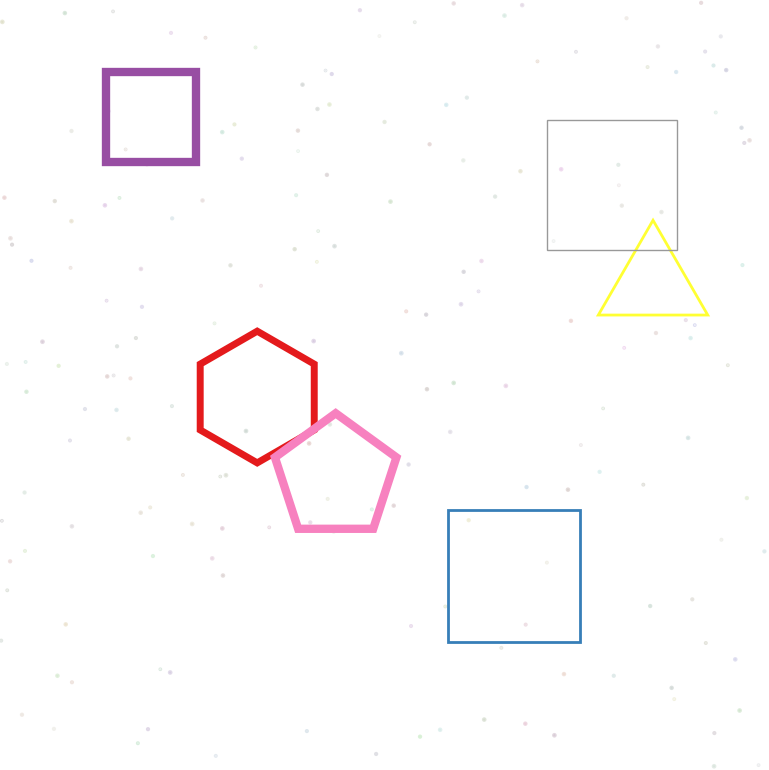[{"shape": "hexagon", "thickness": 2.5, "radius": 0.43, "center": [0.334, 0.484]}, {"shape": "square", "thickness": 1, "radius": 0.43, "center": [0.668, 0.253]}, {"shape": "square", "thickness": 3, "radius": 0.29, "center": [0.196, 0.848]}, {"shape": "triangle", "thickness": 1, "radius": 0.41, "center": [0.848, 0.632]}, {"shape": "pentagon", "thickness": 3, "radius": 0.41, "center": [0.436, 0.38]}, {"shape": "square", "thickness": 0.5, "radius": 0.42, "center": [0.795, 0.76]}]